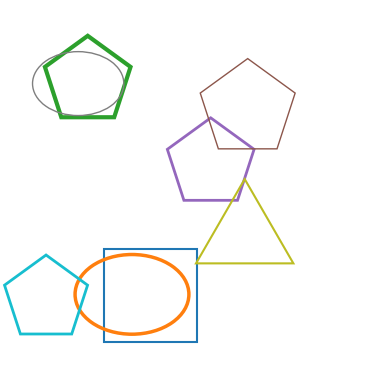[{"shape": "square", "thickness": 1.5, "radius": 0.6, "center": [0.39, 0.233]}, {"shape": "oval", "thickness": 2.5, "radius": 0.74, "center": [0.343, 0.235]}, {"shape": "pentagon", "thickness": 3, "radius": 0.58, "center": [0.228, 0.79]}, {"shape": "pentagon", "thickness": 2, "radius": 0.59, "center": [0.547, 0.576]}, {"shape": "pentagon", "thickness": 1, "radius": 0.65, "center": [0.643, 0.718]}, {"shape": "oval", "thickness": 1, "radius": 0.59, "center": [0.203, 0.783]}, {"shape": "triangle", "thickness": 1.5, "radius": 0.73, "center": [0.636, 0.389]}, {"shape": "pentagon", "thickness": 2, "radius": 0.57, "center": [0.12, 0.224]}]